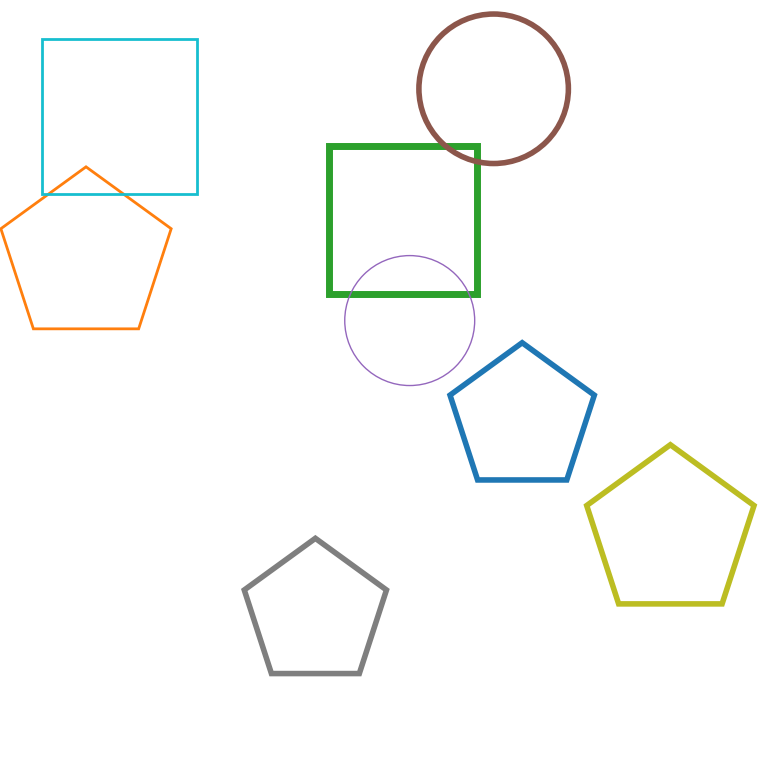[{"shape": "pentagon", "thickness": 2, "radius": 0.49, "center": [0.678, 0.456]}, {"shape": "pentagon", "thickness": 1, "radius": 0.58, "center": [0.112, 0.667]}, {"shape": "square", "thickness": 2.5, "radius": 0.48, "center": [0.523, 0.714]}, {"shape": "circle", "thickness": 0.5, "radius": 0.42, "center": [0.532, 0.584]}, {"shape": "circle", "thickness": 2, "radius": 0.49, "center": [0.641, 0.885]}, {"shape": "pentagon", "thickness": 2, "radius": 0.49, "center": [0.41, 0.204]}, {"shape": "pentagon", "thickness": 2, "radius": 0.57, "center": [0.871, 0.308]}, {"shape": "square", "thickness": 1, "radius": 0.5, "center": [0.155, 0.849]}]